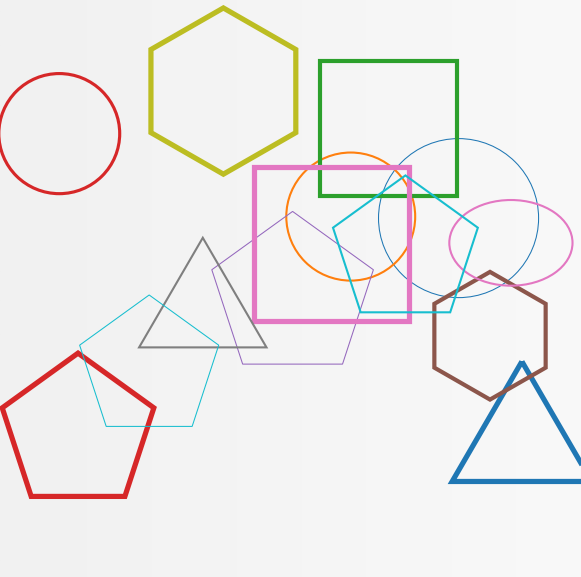[{"shape": "triangle", "thickness": 2.5, "radius": 0.69, "center": [0.898, 0.235]}, {"shape": "circle", "thickness": 0.5, "radius": 0.69, "center": [0.789, 0.621]}, {"shape": "circle", "thickness": 1, "radius": 0.55, "center": [0.603, 0.624]}, {"shape": "square", "thickness": 2, "radius": 0.59, "center": [0.668, 0.777]}, {"shape": "circle", "thickness": 1.5, "radius": 0.52, "center": [0.102, 0.768]}, {"shape": "pentagon", "thickness": 2.5, "radius": 0.69, "center": [0.134, 0.25]}, {"shape": "pentagon", "thickness": 0.5, "radius": 0.73, "center": [0.503, 0.487]}, {"shape": "hexagon", "thickness": 2, "radius": 0.55, "center": [0.843, 0.418]}, {"shape": "oval", "thickness": 1, "radius": 0.53, "center": [0.879, 0.579]}, {"shape": "square", "thickness": 2.5, "radius": 0.67, "center": [0.57, 0.577]}, {"shape": "triangle", "thickness": 1, "radius": 0.63, "center": [0.349, 0.461]}, {"shape": "hexagon", "thickness": 2.5, "radius": 0.72, "center": [0.384, 0.841]}, {"shape": "pentagon", "thickness": 0.5, "radius": 0.63, "center": [0.257, 0.363]}, {"shape": "pentagon", "thickness": 1, "radius": 0.66, "center": [0.698, 0.564]}]